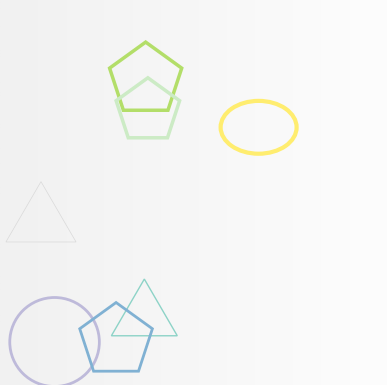[{"shape": "triangle", "thickness": 1, "radius": 0.49, "center": [0.372, 0.177]}, {"shape": "circle", "thickness": 2, "radius": 0.58, "center": [0.141, 0.112]}, {"shape": "pentagon", "thickness": 2, "radius": 0.49, "center": [0.3, 0.116]}, {"shape": "pentagon", "thickness": 2.5, "radius": 0.49, "center": [0.376, 0.793]}, {"shape": "triangle", "thickness": 0.5, "radius": 0.52, "center": [0.106, 0.424]}, {"shape": "pentagon", "thickness": 2.5, "radius": 0.43, "center": [0.382, 0.712]}, {"shape": "oval", "thickness": 3, "radius": 0.49, "center": [0.667, 0.669]}]